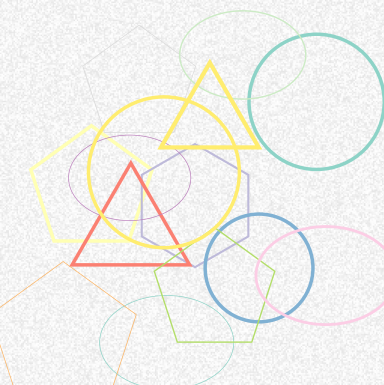[{"shape": "oval", "thickness": 0.5, "radius": 0.87, "center": [0.433, 0.111]}, {"shape": "circle", "thickness": 2.5, "radius": 0.88, "center": [0.822, 0.735]}, {"shape": "pentagon", "thickness": 2.5, "radius": 0.83, "center": [0.237, 0.508]}, {"shape": "hexagon", "thickness": 1.5, "radius": 0.8, "center": [0.507, 0.466]}, {"shape": "triangle", "thickness": 2.5, "radius": 0.88, "center": [0.34, 0.4]}, {"shape": "circle", "thickness": 2.5, "radius": 0.7, "center": [0.673, 0.304]}, {"shape": "pentagon", "thickness": 0.5, "radius": 1.0, "center": [0.164, 0.121]}, {"shape": "pentagon", "thickness": 1, "radius": 0.82, "center": [0.557, 0.244]}, {"shape": "oval", "thickness": 2, "radius": 0.91, "center": [0.847, 0.284]}, {"shape": "pentagon", "thickness": 0.5, "radius": 0.77, "center": [0.362, 0.781]}, {"shape": "oval", "thickness": 0.5, "radius": 0.79, "center": [0.337, 0.538]}, {"shape": "oval", "thickness": 1, "radius": 0.82, "center": [0.63, 0.857]}, {"shape": "circle", "thickness": 2.5, "radius": 0.98, "center": [0.426, 0.552]}, {"shape": "triangle", "thickness": 3, "radius": 0.73, "center": [0.545, 0.69]}]